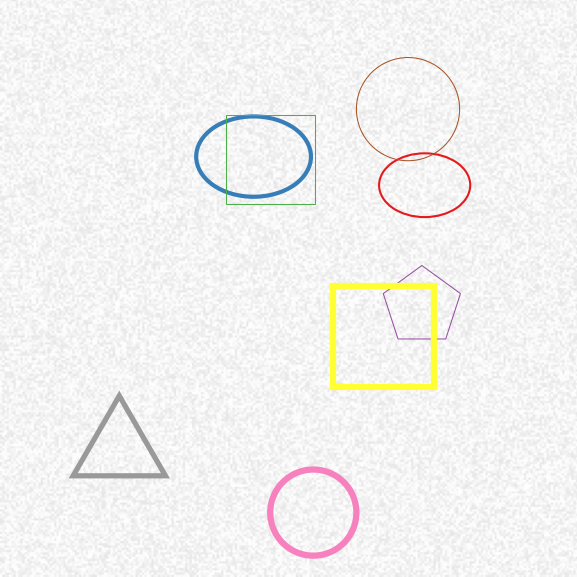[{"shape": "oval", "thickness": 1, "radius": 0.39, "center": [0.735, 0.678]}, {"shape": "oval", "thickness": 2, "radius": 0.5, "center": [0.439, 0.728]}, {"shape": "square", "thickness": 0.5, "radius": 0.39, "center": [0.469, 0.723]}, {"shape": "pentagon", "thickness": 0.5, "radius": 0.35, "center": [0.73, 0.469]}, {"shape": "square", "thickness": 3, "radius": 0.43, "center": [0.664, 0.416]}, {"shape": "circle", "thickness": 0.5, "radius": 0.45, "center": [0.707, 0.81]}, {"shape": "circle", "thickness": 3, "radius": 0.37, "center": [0.543, 0.112]}, {"shape": "triangle", "thickness": 2.5, "radius": 0.46, "center": [0.207, 0.221]}]